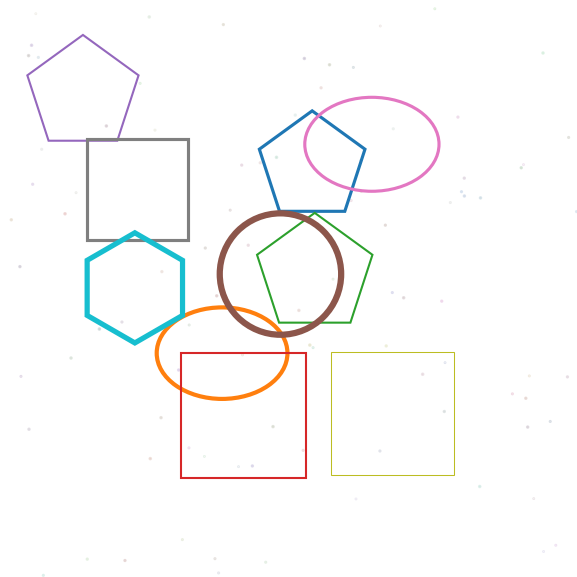[{"shape": "pentagon", "thickness": 1.5, "radius": 0.48, "center": [0.541, 0.711]}, {"shape": "oval", "thickness": 2, "radius": 0.57, "center": [0.385, 0.388]}, {"shape": "pentagon", "thickness": 1, "radius": 0.53, "center": [0.545, 0.525]}, {"shape": "square", "thickness": 1, "radius": 0.54, "center": [0.422, 0.28]}, {"shape": "pentagon", "thickness": 1, "radius": 0.51, "center": [0.144, 0.837]}, {"shape": "circle", "thickness": 3, "radius": 0.53, "center": [0.486, 0.525]}, {"shape": "oval", "thickness": 1.5, "radius": 0.58, "center": [0.644, 0.749]}, {"shape": "square", "thickness": 1.5, "radius": 0.44, "center": [0.239, 0.671]}, {"shape": "square", "thickness": 0.5, "radius": 0.53, "center": [0.68, 0.284]}, {"shape": "hexagon", "thickness": 2.5, "radius": 0.48, "center": [0.233, 0.501]}]